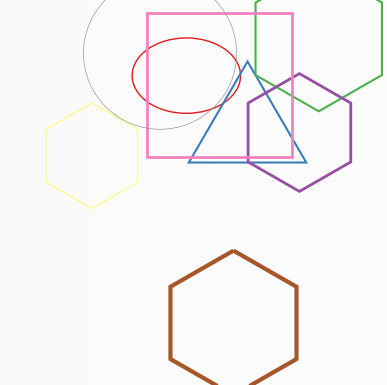[{"shape": "oval", "thickness": 1, "radius": 0.7, "center": [0.481, 0.804]}, {"shape": "triangle", "thickness": 1.5, "radius": 0.87, "center": [0.639, 0.665]}, {"shape": "hexagon", "thickness": 1.5, "radius": 0.94, "center": [0.823, 0.899]}, {"shape": "hexagon", "thickness": 2, "radius": 0.77, "center": [0.773, 0.656]}, {"shape": "hexagon", "thickness": 0.5, "radius": 0.68, "center": [0.237, 0.595]}, {"shape": "hexagon", "thickness": 3, "radius": 0.94, "center": [0.603, 0.161]}, {"shape": "square", "thickness": 2, "radius": 0.94, "center": [0.567, 0.779]}, {"shape": "circle", "thickness": 0.5, "radius": 0.99, "center": [0.413, 0.862]}]